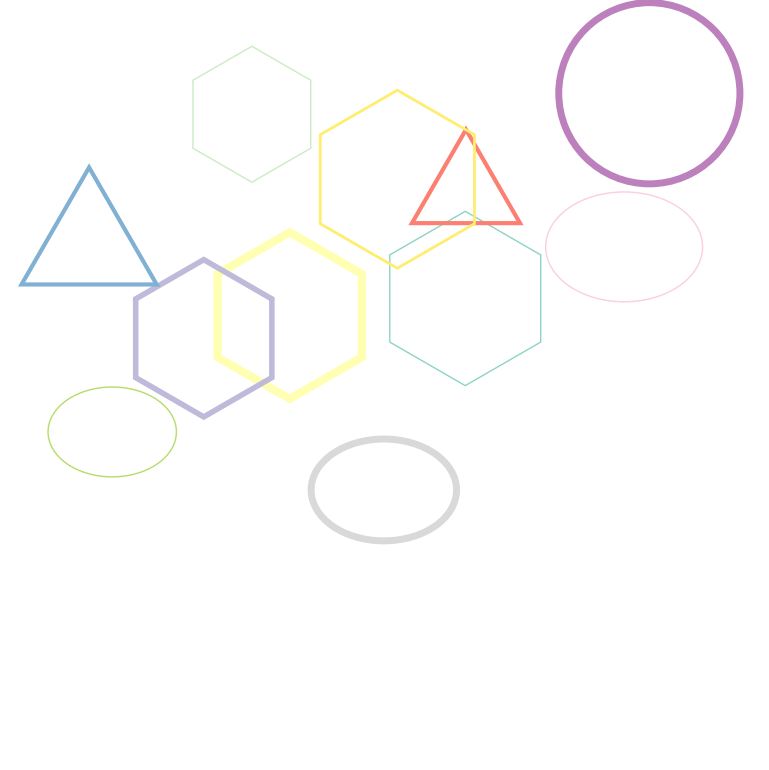[{"shape": "hexagon", "thickness": 0.5, "radius": 0.57, "center": [0.604, 0.612]}, {"shape": "hexagon", "thickness": 3, "radius": 0.54, "center": [0.376, 0.59]}, {"shape": "hexagon", "thickness": 2, "radius": 0.51, "center": [0.265, 0.561]}, {"shape": "triangle", "thickness": 1.5, "radius": 0.4, "center": [0.605, 0.751]}, {"shape": "triangle", "thickness": 1.5, "radius": 0.51, "center": [0.116, 0.681]}, {"shape": "oval", "thickness": 0.5, "radius": 0.42, "center": [0.146, 0.439]}, {"shape": "oval", "thickness": 0.5, "radius": 0.51, "center": [0.811, 0.679]}, {"shape": "oval", "thickness": 2.5, "radius": 0.47, "center": [0.498, 0.364]}, {"shape": "circle", "thickness": 2.5, "radius": 0.59, "center": [0.843, 0.879]}, {"shape": "hexagon", "thickness": 0.5, "radius": 0.44, "center": [0.327, 0.852]}, {"shape": "hexagon", "thickness": 1, "radius": 0.58, "center": [0.516, 0.767]}]